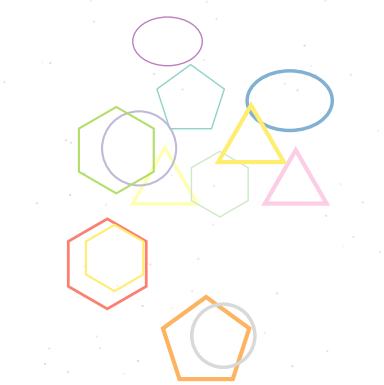[{"shape": "pentagon", "thickness": 1, "radius": 0.46, "center": [0.495, 0.74]}, {"shape": "triangle", "thickness": 2.5, "radius": 0.49, "center": [0.428, 0.519]}, {"shape": "circle", "thickness": 1.5, "radius": 0.48, "center": [0.361, 0.615]}, {"shape": "hexagon", "thickness": 2, "radius": 0.58, "center": [0.279, 0.315]}, {"shape": "oval", "thickness": 2.5, "radius": 0.55, "center": [0.753, 0.739]}, {"shape": "pentagon", "thickness": 3, "radius": 0.59, "center": [0.535, 0.111]}, {"shape": "hexagon", "thickness": 1.5, "radius": 0.56, "center": [0.302, 0.61]}, {"shape": "triangle", "thickness": 3, "radius": 0.46, "center": [0.768, 0.518]}, {"shape": "circle", "thickness": 2.5, "radius": 0.41, "center": [0.58, 0.128]}, {"shape": "oval", "thickness": 1, "radius": 0.45, "center": [0.435, 0.892]}, {"shape": "hexagon", "thickness": 1, "radius": 0.43, "center": [0.571, 0.522]}, {"shape": "triangle", "thickness": 3, "radius": 0.49, "center": [0.652, 0.628]}, {"shape": "hexagon", "thickness": 1.5, "radius": 0.43, "center": [0.298, 0.33]}]